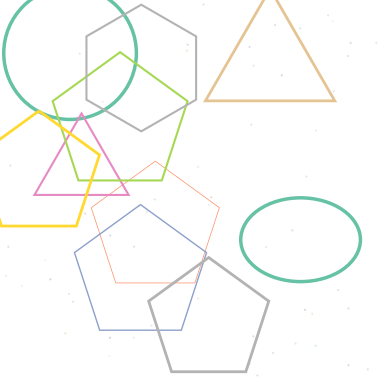[{"shape": "circle", "thickness": 2.5, "radius": 0.86, "center": [0.182, 0.862]}, {"shape": "oval", "thickness": 2.5, "radius": 0.78, "center": [0.781, 0.377]}, {"shape": "pentagon", "thickness": 0.5, "radius": 0.87, "center": [0.403, 0.407]}, {"shape": "pentagon", "thickness": 1, "radius": 0.9, "center": [0.365, 0.288]}, {"shape": "triangle", "thickness": 1.5, "radius": 0.71, "center": [0.212, 0.564]}, {"shape": "pentagon", "thickness": 1.5, "radius": 0.92, "center": [0.312, 0.68]}, {"shape": "pentagon", "thickness": 2, "radius": 0.83, "center": [0.101, 0.547]}, {"shape": "triangle", "thickness": 2, "radius": 0.97, "center": [0.702, 0.835]}, {"shape": "pentagon", "thickness": 2, "radius": 0.82, "center": [0.542, 0.167]}, {"shape": "hexagon", "thickness": 1.5, "radius": 0.82, "center": [0.367, 0.823]}]